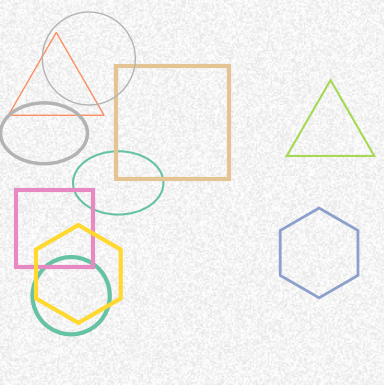[{"shape": "oval", "thickness": 1.5, "radius": 0.59, "center": [0.307, 0.525]}, {"shape": "circle", "thickness": 3, "radius": 0.5, "center": [0.185, 0.232]}, {"shape": "triangle", "thickness": 1, "radius": 0.72, "center": [0.146, 0.772]}, {"shape": "hexagon", "thickness": 2, "radius": 0.58, "center": [0.829, 0.343]}, {"shape": "square", "thickness": 3, "radius": 0.5, "center": [0.142, 0.406]}, {"shape": "triangle", "thickness": 1.5, "radius": 0.66, "center": [0.858, 0.661]}, {"shape": "hexagon", "thickness": 3, "radius": 0.64, "center": [0.204, 0.288]}, {"shape": "square", "thickness": 3, "radius": 0.73, "center": [0.447, 0.682]}, {"shape": "oval", "thickness": 2.5, "radius": 0.56, "center": [0.114, 0.654]}, {"shape": "circle", "thickness": 1, "radius": 0.6, "center": [0.231, 0.848]}]